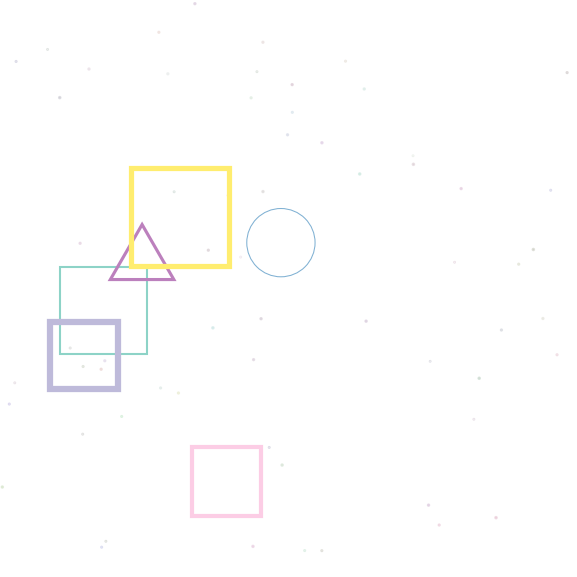[{"shape": "square", "thickness": 1, "radius": 0.38, "center": [0.18, 0.462]}, {"shape": "square", "thickness": 3, "radius": 0.29, "center": [0.146, 0.383]}, {"shape": "circle", "thickness": 0.5, "radius": 0.3, "center": [0.486, 0.579]}, {"shape": "square", "thickness": 2, "radius": 0.3, "center": [0.392, 0.166]}, {"shape": "triangle", "thickness": 1.5, "radius": 0.32, "center": [0.246, 0.547]}, {"shape": "square", "thickness": 2.5, "radius": 0.43, "center": [0.312, 0.624]}]